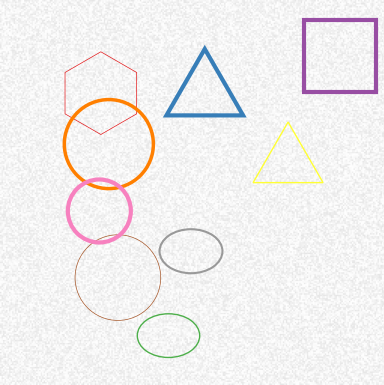[{"shape": "hexagon", "thickness": 0.5, "radius": 0.54, "center": [0.262, 0.758]}, {"shape": "triangle", "thickness": 3, "radius": 0.57, "center": [0.532, 0.758]}, {"shape": "oval", "thickness": 1, "radius": 0.41, "center": [0.438, 0.128]}, {"shape": "square", "thickness": 3, "radius": 0.47, "center": [0.883, 0.855]}, {"shape": "circle", "thickness": 2.5, "radius": 0.58, "center": [0.283, 0.626]}, {"shape": "triangle", "thickness": 1, "radius": 0.52, "center": [0.748, 0.578]}, {"shape": "circle", "thickness": 0.5, "radius": 0.56, "center": [0.306, 0.279]}, {"shape": "circle", "thickness": 3, "radius": 0.41, "center": [0.258, 0.452]}, {"shape": "oval", "thickness": 1.5, "radius": 0.41, "center": [0.496, 0.347]}]